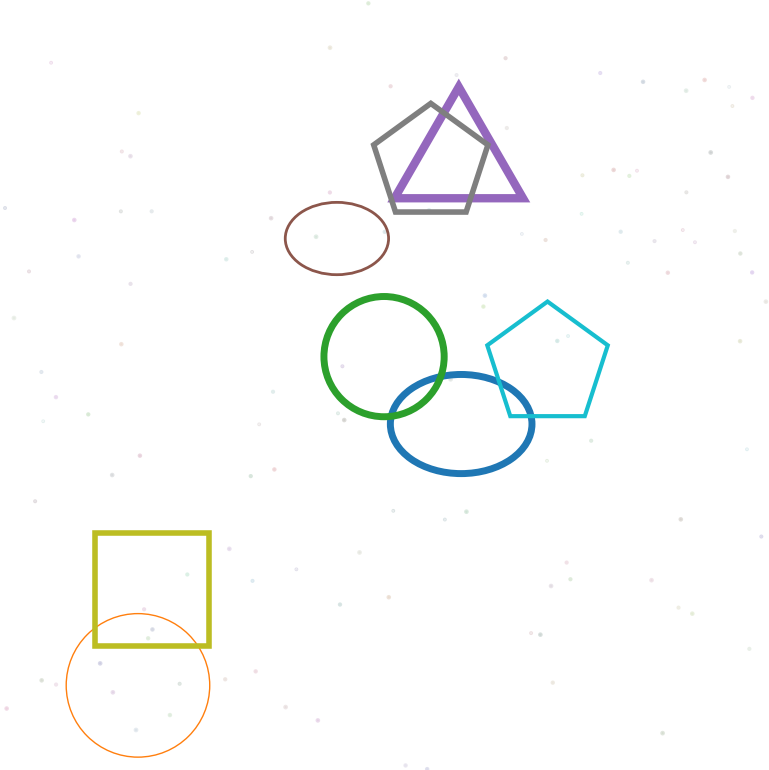[{"shape": "oval", "thickness": 2.5, "radius": 0.46, "center": [0.599, 0.449]}, {"shape": "circle", "thickness": 0.5, "radius": 0.47, "center": [0.179, 0.11]}, {"shape": "circle", "thickness": 2.5, "radius": 0.39, "center": [0.499, 0.537]}, {"shape": "triangle", "thickness": 3, "radius": 0.48, "center": [0.596, 0.791]}, {"shape": "oval", "thickness": 1, "radius": 0.34, "center": [0.438, 0.69]}, {"shape": "pentagon", "thickness": 2, "radius": 0.39, "center": [0.559, 0.788]}, {"shape": "square", "thickness": 2, "radius": 0.37, "center": [0.198, 0.235]}, {"shape": "pentagon", "thickness": 1.5, "radius": 0.41, "center": [0.711, 0.526]}]